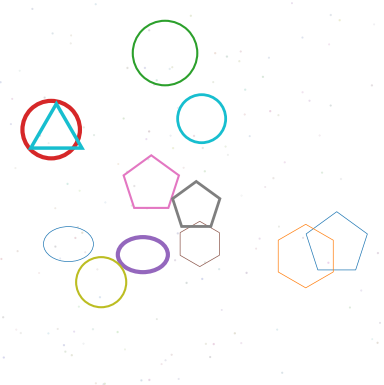[{"shape": "pentagon", "thickness": 0.5, "radius": 0.42, "center": [0.875, 0.367]}, {"shape": "oval", "thickness": 0.5, "radius": 0.32, "center": [0.178, 0.366]}, {"shape": "hexagon", "thickness": 0.5, "radius": 0.41, "center": [0.794, 0.335]}, {"shape": "circle", "thickness": 1.5, "radius": 0.42, "center": [0.429, 0.862]}, {"shape": "circle", "thickness": 3, "radius": 0.37, "center": [0.133, 0.663]}, {"shape": "oval", "thickness": 3, "radius": 0.33, "center": [0.371, 0.339]}, {"shape": "hexagon", "thickness": 0.5, "radius": 0.29, "center": [0.519, 0.366]}, {"shape": "pentagon", "thickness": 1.5, "radius": 0.38, "center": [0.393, 0.521]}, {"shape": "pentagon", "thickness": 2, "radius": 0.32, "center": [0.51, 0.464]}, {"shape": "circle", "thickness": 1.5, "radius": 0.33, "center": [0.263, 0.267]}, {"shape": "circle", "thickness": 2, "radius": 0.31, "center": [0.524, 0.692]}, {"shape": "triangle", "thickness": 2.5, "radius": 0.38, "center": [0.146, 0.654]}]